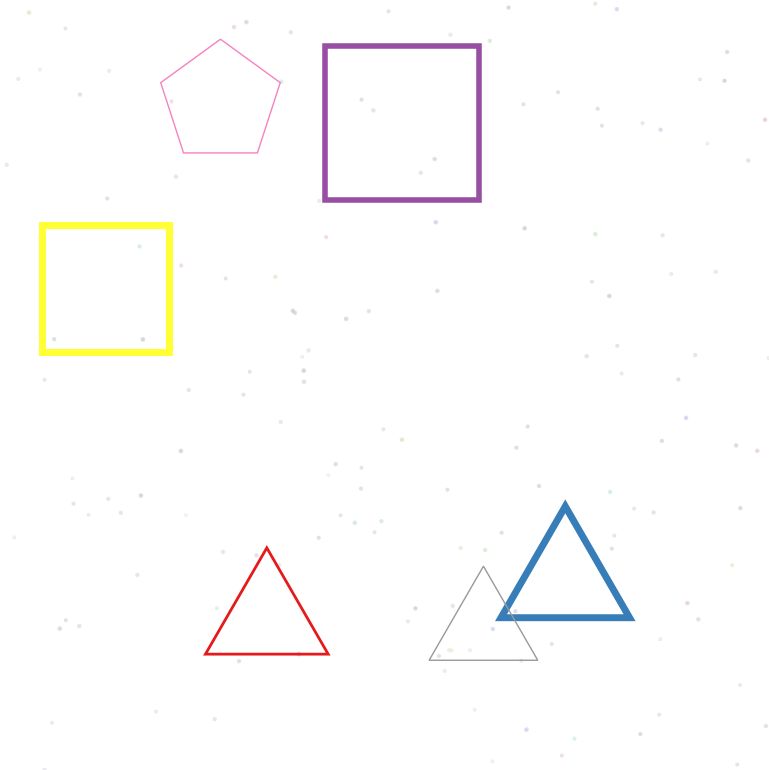[{"shape": "triangle", "thickness": 1, "radius": 0.46, "center": [0.347, 0.196]}, {"shape": "triangle", "thickness": 2.5, "radius": 0.48, "center": [0.734, 0.246]}, {"shape": "square", "thickness": 2, "radius": 0.5, "center": [0.522, 0.841]}, {"shape": "square", "thickness": 2.5, "radius": 0.41, "center": [0.137, 0.625]}, {"shape": "pentagon", "thickness": 0.5, "radius": 0.41, "center": [0.286, 0.867]}, {"shape": "triangle", "thickness": 0.5, "radius": 0.41, "center": [0.628, 0.183]}]